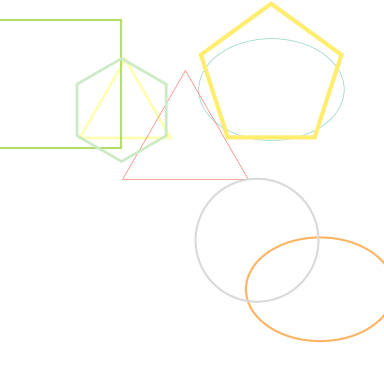[{"shape": "oval", "thickness": 0.5, "radius": 0.94, "center": [0.705, 0.767]}, {"shape": "triangle", "thickness": 2, "radius": 0.68, "center": [0.325, 0.71]}, {"shape": "triangle", "thickness": 0.5, "radius": 0.94, "center": [0.482, 0.628]}, {"shape": "oval", "thickness": 1.5, "radius": 0.96, "center": [0.831, 0.249]}, {"shape": "square", "thickness": 1.5, "radius": 0.83, "center": [0.149, 0.782]}, {"shape": "circle", "thickness": 1.5, "radius": 0.8, "center": [0.668, 0.376]}, {"shape": "hexagon", "thickness": 2, "radius": 0.67, "center": [0.316, 0.714]}, {"shape": "pentagon", "thickness": 3, "radius": 0.96, "center": [0.704, 0.798]}]